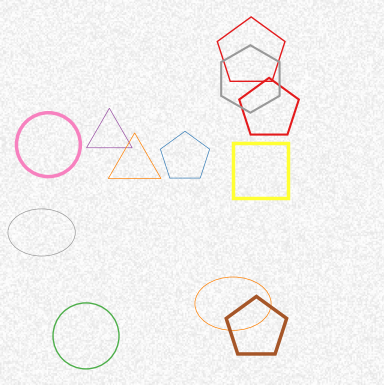[{"shape": "pentagon", "thickness": 1, "radius": 0.46, "center": [0.652, 0.864]}, {"shape": "pentagon", "thickness": 1.5, "radius": 0.41, "center": [0.699, 0.716]}, {"shape": "pentagon", "thickness": 0.5, "radius": 0.34, "center": [0.481, 0.592]}, {"shape": "circle", "thickness": 1, "radius": 0.43, "center": [0.223, 0.128]}, {"shape": "triangle", "thickness": 0.5, "radius": 0.34, "center": [0.284, 0.65]}, {"shape": "triangle", "thickness": 0.5, "radius": 0.4, "center": [0.35, 0.576]}, {"shape": "oval", "thickness": 0.5, "radius": 0.49, "center": [0.605, 0.211]}, {"shape": "square", "thickness": 2.5, "radius": 0.36, "center": [0.678, 0.558]}, {"shape": "pentagon", "thickness": 2.5, "radius": 0.41, "center": [0.666, 0.147]}, {"shape": "circle", "thickness": 2.5, "radius": 0.41, "center": [0.126, 0.624]}, {"shape": "oval", "thickness": 0.5, "radius": 0.44, "center": [0.108, 0.396]}, {"shape": "hexagon", "thickness": 1.5, "radius": 0.44, "center": [0.65, 0.795]}]